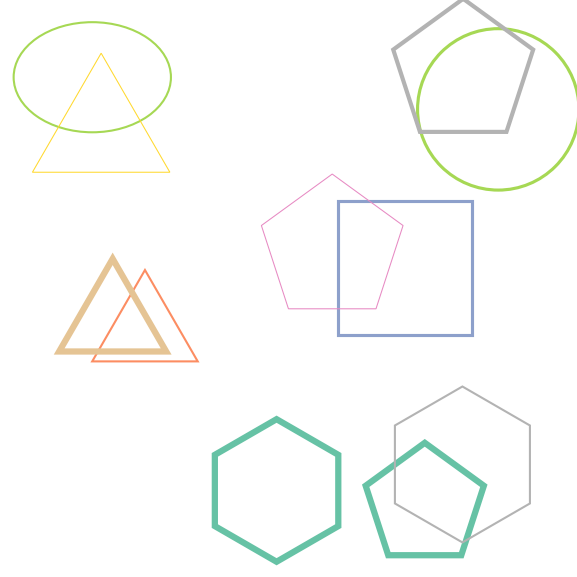[{"shape": "pentagon", "thickness": 3, "radius": 0.54, "center": [0.736, 0.125]}, {"shape": "hexagon", "thickness": 3, "radius": 0.62, "center": [0.479, 0.15]}, {"shape": "triangle", "thickness": 1, "radius": 0.53, "center": [0.251, 0.426]}, {"shape": "square", "thickness": 1.5, "radius": 0.58, "center": [0.701, 0.535]}, {"shape": "pentagon", "thickness": 0.5, "radius": 0.64, "center": [0.575, 0.569]}, {"shape": "oval", "thickness": 1, "radius": 0.68, "center": [0.16, 0.865]}, {"shape": "circle", "thickness": 1.5, "radius": 0.7, "center": [0.863, 0.81]}, {"shape": "triangle", "thickness": 0.5, "radius": 0.69, "center": [0.175, 0.77]}, {"shape": "triangle", "thickness": 3, "radius": 0.53, "center": [0.195, 0.444]}, {"shape": "hexagon", "thickness": 1, "radius": 0.67, "center": [0.801, 0.195]}, {"shape": "pentagon", "thickness": 2, "radius": 0.64, "center": [0.802, 0.874]}]